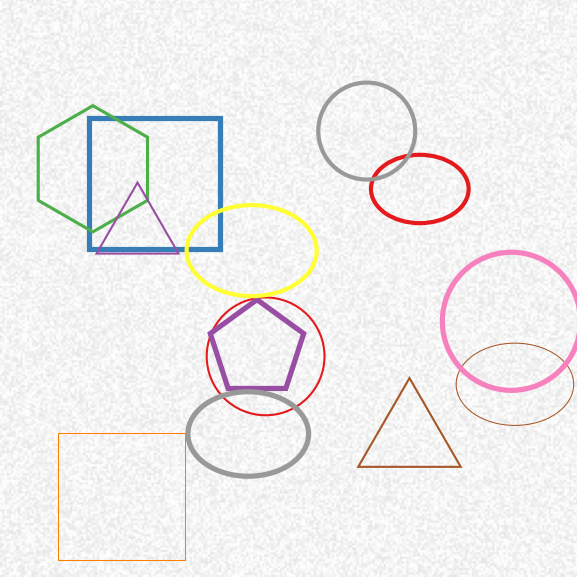[{"shape": "oval", "thickness": 2, "radius": 0.42, "center": [0.727, 0.672]}, {"shape": "circle", "thickness": 1, "radius": 0.51, "center": [0.46, 0.382]}, {"shape": "square", "thickness": 2.5, "radius": 0.57, "center": [0.268, 0.681]}, {"shape": "hexagon", "thickness": 1.5, "radius": 0.55, "center": [0.161, 0.707]}, {"shape": "pentagon", "thickness": 2.5, "radius": 0.43, "center": [0.445, 0.395]}, {"shape": "triangle", "thickness": 1, "radius": 0.41, "center": [0.238, 0.601]}, {"shape": "square", "thickness": 0.5, "radius": 0.55, "center": [0.21, 0.139]}, {"shape": "oval", "thickness": 2, "radius": 0.56, "center": [0.436, 0.565]}, {"shape": "oval", "thickness": 0.5, "radius": 0.51, "center": [0.892, 0.334]}, {"shape": "triangle", "thickness": 1, "radius": 0.51, "center": [0.709, 0.242]}, {"shape": "circle", "thickness": 2.5, "radius": 0.6, "center": [0.886, 0.443]}, {"shape": "oval", "thickness": 2.5, "radius": 0.52, "center": [0.43, 0.248]}, {"shape": "circle", "thickness": 2, "radius": 0.42, "center": [0.635, 0.772]}]